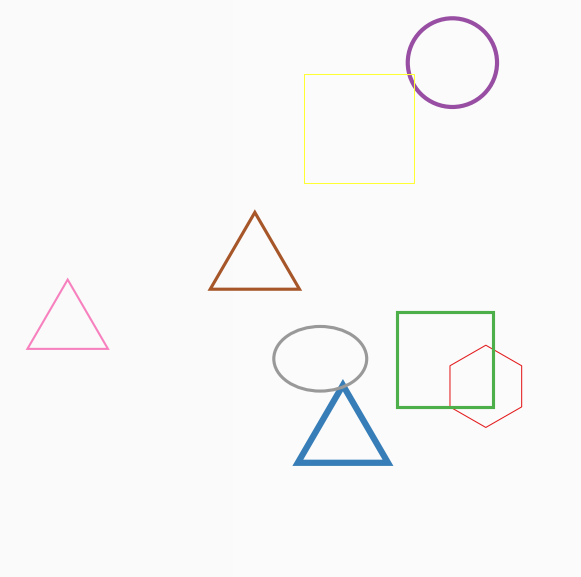[{"shape": "hexagon", "thickness": 0.5, "radius": 0.36, "center": [0.836, 0.33]}, {"shape": "triangle", "thickness": 3, "radius": 0.45, "center": [0.59, 0.243]}, {"shape": "square", "thickness": 1.5, "radius": 0.41, "center": [0.765, 0.377]}, {"shape": "circle", "thickness": 2, "radius": 0.38, "center": [0.778, 0.891]}, {"shape": "square", "thickness": 0.5, "radius": 0.47, "center": [0.618, 0.777]}, {"shape": "triangle", "thickness": 1.5, "radius": 0.44, "center": [0.438, 0.543]}, {"shape": "triangle", "thickness": 1, "radius": 0.4, "center": [0.116, 0.435]}, {"shape": "oval", "thickness": 1.5, "radius": 0.4, "center": [0.551, 0.378]}]